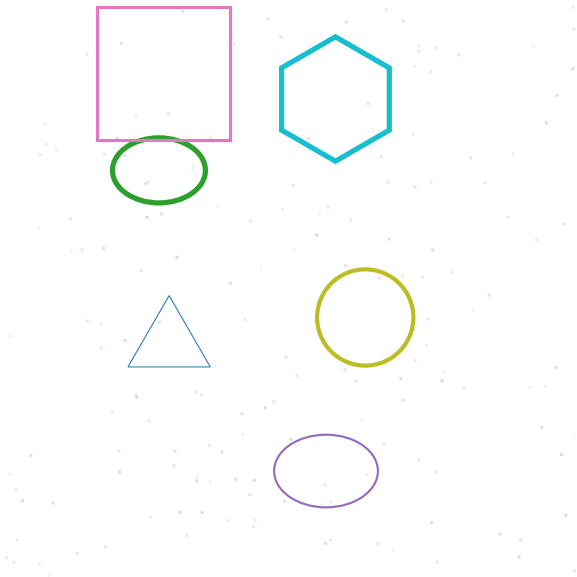[{"shape": "triangle", "thickness": 0.5, "radius": 0.41, "center": [0.293, 0.405]}, {"shape": "oval", "thickness": 2.5, "radius": 0.4, "center": [0.275, 0.704]}, {"shape": "oval", "thickness": 1, "radius": 0.45, "center": [0.565, 0.184]}, {"shape": "square", "thickness": 1.5, "radius": 0.57, "center": [0.284, 0.872]}, {"shape": "circle", "thickness": 2, "radius": 0.42, "center": [0.632, 0.449]}, {"shape": "hexagon", "thickness": 2.5, "radius": 0.54, "center": [0.581, 0.828]}]